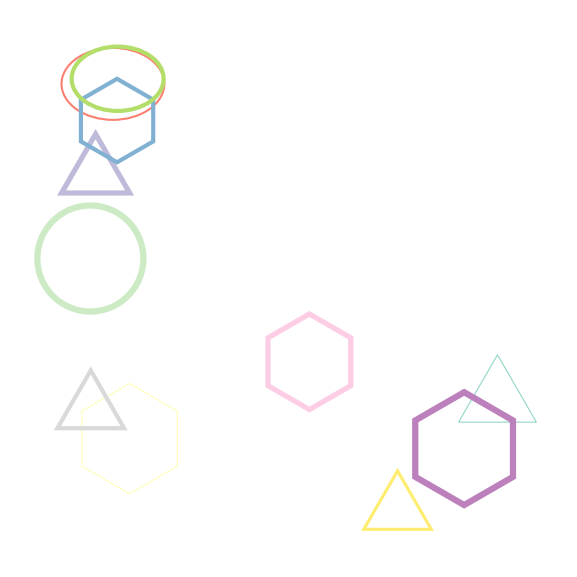[{"shape": "triangle", "thickness": 0.5, "radius": 0.39, "center": [0.861, 0.307]}, {"shape": "hexagon", "thickness": 0.5, "radius": 0.48, "center": [0.224, 0.24]}, {"shape": "triangle", "thickness": 2.5, "radius": 0.34, "center": [0.166, 0.699]}, {"shape": "oval", "thickness": 1, "radius": 0.44, "center": [0.195, 0.854]}, {"shape": "hexagon", "thickness": 2, "radius": 0.36, "center": [0.203, 0.79]}, {"shape": "oval", "thickness": 2, "radius": 0.4, "center": [0.204, 0.863]}, {"shape": "hexagon", "thickness": 2.5, "radius": 0.41, "center": [0.536, 0.373]}, {"shape": "triangle", "thickness": 2, "radius": 0.33, "center": [0.157, 0.291]}, {"shape": "hexagon", "thickness": 3, "radius": 0.49, "center": [0.804, 0.222]}, {"shape": "circle", "thickness": 3, "radius": 0.46, "center": [0.156, 0.552]}, {"shape": "triangle", "thickness": 1.5, "radius": 0.34, "center": [0.688, 0.116]}]